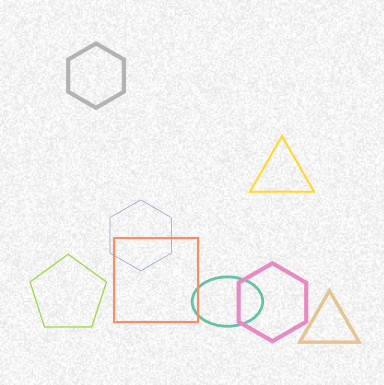[{"shape": "oval", "thickness": 2, "radius": 0.46, "center": [0.591, 0.217]}, {"shape": "square", "thickness": 1.5, "radius": 0.55, "center": [0.406, 0.273]}, {"shape": "hexagon", "thickness": 0.5, "radius": 0.46, "center": [0.365, 0.389]}, {"shape": "hexagon", "thickness": 3, "radius": 0.51, "center": [0.708, 0.215]}, {"shape": "pentagon", "thickness": 1, "radius": 0.52, "center": [0.177, 0.235]}, {"shape": "triangle", "thickness": 1.5, "radius": 0.48, "center": [0.732, 0.55]}, {"shape": "triangle", "thickness": 2.5, "radius": 0.45, "center": [0.856, 0.156]}, {"shape": "hexagon", "thickness": 3, "radius": 0.42, "center": [0.25, 0.803]}]